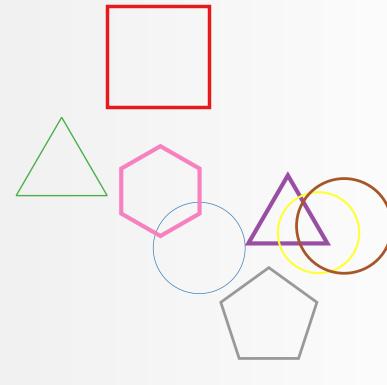[{"shape": "square", "thickness": 2.5, "radius": 0.66, "center": [0.408, 0.854]}, {"shape": "circle", "thickness": 0.5, "radius": 0.59, "center": [0.514, 0.356]}, {"shape": "triangle", "thickness": 1, "radius": 0.68, "center": [0.159, 0.56]}, {"shape": "triangle", "thickness": 3, "radius": 0.59, "center": [0.743, 0.427]}, {"shape": "circle", "thickness": 1.5, "radius": 0.53, "center": [0.822, 0.396]}, {"shape": "circle", "thickness": 2, "radius": 0.61, "center": [0.888, 0.413]}, {"shape": "hexagon", "thickness": 3, "radius": 0.58, "center": [0.414, 0.504]}, {"shape": "pentagon", "thickness": 2, "radius": 0.65, "center": [0.694, 0.174]}]